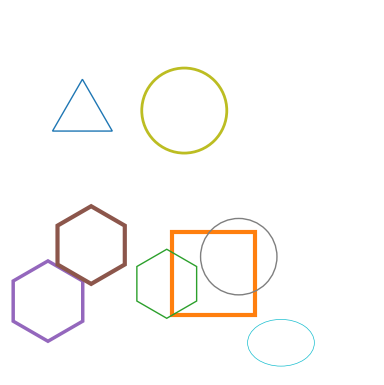[{"shape": "triangle", "thickness": 1, "radius": 0.45, "center": [0.214, 0.704]}, {"shape": "square", "thickness": 3, "radius": 0.54, "center": [0.553, 0.29]}, {"shape": "hexagon", "thickness": 1, "radius": 0.45, "center": [0.433, 0.263]}, {"shape": "hexagon", "thickness": 2.5, "radius": 0.52, "center": [0.125, 0.218]}, {"shape": "hexagon", "thickness": 3, "radius": 0.5, "center": [0.237, 0.363]}, {"shape": "circle", "thickness": 1, "radius": 0.5, "center": [0.62, 0.333]}, {"shape": "circle", "thickness": 2, "radius": 0.55, "center": [0.479, 0.713]}, {"shape": "oval", "thickness": 0.5, "radius": 0.43, "center": [0.73, 0.11]}]